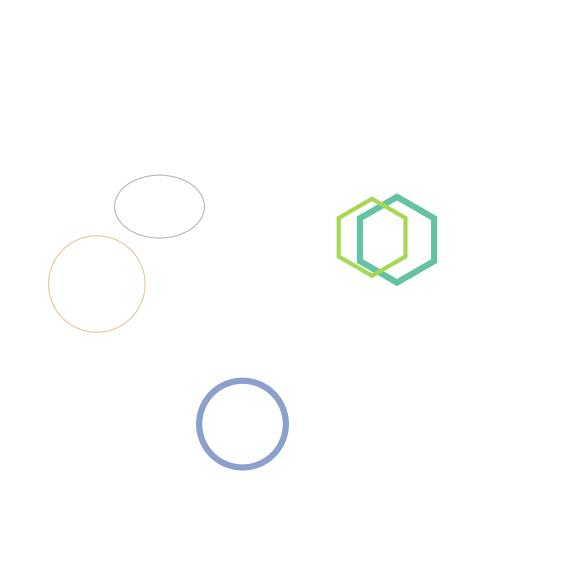[{"shape": "hexagon", "thickness": 3, "radius": 0.37, "center": [0.687, 0.584]}, {"shape": "circle", "thickness": 3, "radius": 0.38, "center": [0.42, 0.265]}, {"shape": "hexagon", "thickness": 2, "radius": 0.33, "center": [0.644, 0.588]}, {"shape": "circle", "thickness": 0.5, "radius": 0.42, "center": [0.168, 0.507]}, {"shape": "oval", "thickness": 0.5, "radius": 0.39, "center": [0.276, 0.641]}]